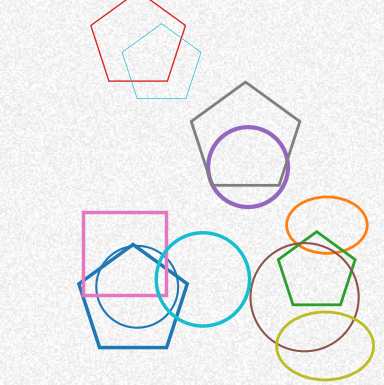[{"shape": "circle", "thickness": 1.5, "radius": 0.53, "center": [0.356, 0.255]}, {"shape": "pentagon", "thickness": 2.5, "radius": 0.74, "center": [0.346, 0.217]}, {"shape": "oval", "thickness": 2, "radius": 0.52, "center": [0.849, 0.415]}, {"shape": "pentagon", "thickness": 2, "radius": 0.52, "center": [0.823, 0.293]}, {"shape": "pentagon", "thickness": 1, "radius": 0.65, "center": [0.359, 0.894]}, {"shape": "circle", "thickness": 3, "radius": 0.52, "center": [0.644, 0.566]}, {"shape": "circle", "thickness": 1.5, "radius": 0.7, "center": [0.791, 0.228]}, {"shape": "square", "thickness": 2.5, "radius": 0.54, "center": [0.323, 0.341]}, {"shape": "pentagon", "thickness": 2, "radius": 0.74, "center": [0.638, 0.639]}, {"shape": "oval", "thickness": 2, "radius": 0.63, "center": [0.844, 0.101]}, {"shape": "circle", "thickness": 2.5, "radius": 0.61, "center": [0.527, 0.274]}, {"shape": "pentagon", "thickness": 0.5, "radius": 0.54, "center": [0.42, 0.831]}]